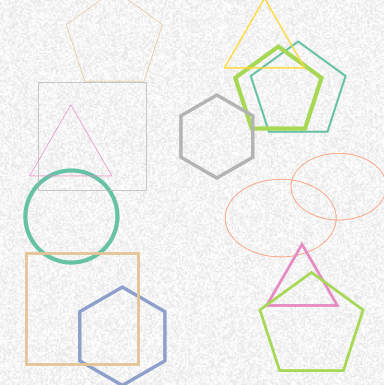[{"shape": "circle", "thickness": 3, "radius": 0.6, "center": [0.185, 0.438]}, {"shape": "pentagon", "thickness": 1.5, "radius": 0.65, "center": [0.774, 0.763]}, {"shape": "oval", "thickness": 0.5, "radius": 0.72, "center": [0.729, 0.434]}, {"shape": "oval", "thickness": 0.5, "radius": 0.62, "center": [0.88, 0.515]}, {"shape": "hexagon", "thickness": 2.5, "radius": 0.64, "center": [0.318, 0.127]}, {"shape": "triangle", "thickness": 2, "radius": 0.53, "center": [0.785, 0.26]}, {"shape": "triangle", "thickness": 0.5, "radius": 0.62, "center": [0.184, 0.605]}, {"shape": "pentagon", "thickness": 2, "radius": 0.7, "center": [0.809, 0.151]}, {"shape": "pentagon", "thickness": 3, "radius": 0.59, "center": [0.723, 0.761]}, {"shape": "triangle", "thickness": 1, "radius": 0.6, "center": [0.687, 0.884]}, {"shape": "pentagon", "thickness": 0.5, "radius": 0.66, "center": [0.297, 0.895]}, {"shape": "square", "thickness": 2, "radius": 0.72, "center": [0.213, 0.199]}, {"shape": "square", "thickness": 0.5, "radius": 0.7, "center": [0.24, 0.646]}, {"shape": "hexagon", "thickness": 2.5, "radius": 0.54, "center": [0.563, 0.645]}]